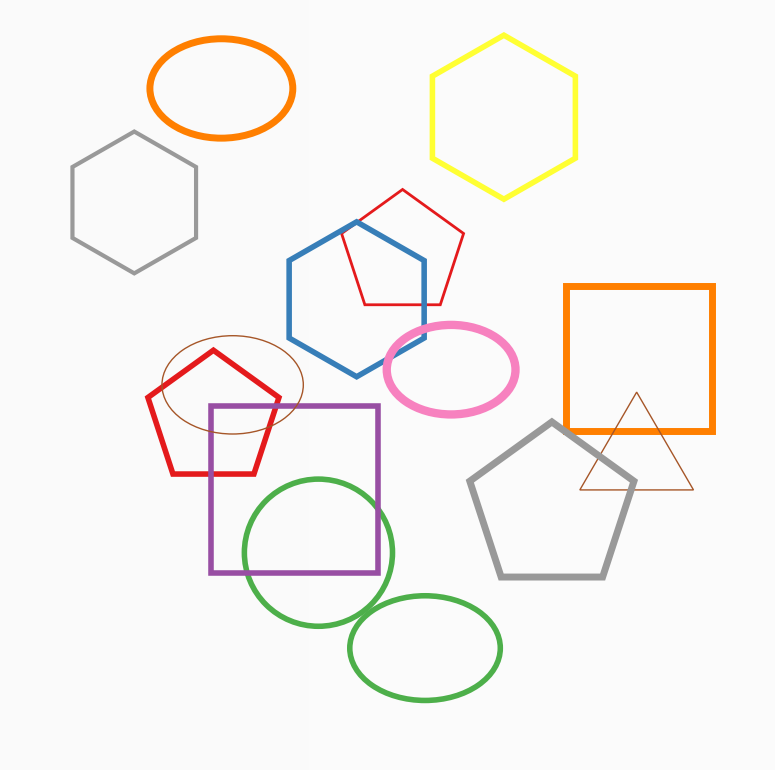[{"shape": "pentagon", "thickness": 2, "radius": 0.44, "center": [0.275, 0.456]}, {"shape": "pentagon", "thickness": 1, "radius": 0.41, "center": [0.519, 0.671]}, {"shape": "hexagon", "thickness": 2, "radius": 0.5, "center": [0.46, 0.611]}, {"shape": "oval", "thickness": 2, "radius": 0.49, "center": [0.548, 0.158]}, {"shape": "circle", "thickness": 2, "radius": 0.48, "center": [0.411, 0.282]}, {"shape": "square", "thickness": 2, "radius": 0.54, "center": [0.38, 0.364]}, {"shape": "oval", "thickness": 2.5, "radius": 0.46, "center": [0.286, 0.885]}, {"shape": "square", "thickness": 2.5, "radius": 0.47, "center": [0.825, 0.535]}, {"shape": "hexagon", "thickness": 2, "radius": 0.53, "center": [0.65, 0.848]}, {"shape": "oval", "thickness": 0.5, "radius": 0.46, "center": [0.3, 0.5]}, {"shape": "triangle", "thickness": 0.5, "radius": 0.42, "center": [0.821, 0.406]}, {"shape": "oval", "thickness": 3, "radius": 0.42, "center": [0.582, 0.52]}, {"shape": "pentagon", "thickness": 2.5, "radius": 0.56, "center": [0.712, 0.341]}, {"shape": "hexagon", "thickness": 1.5, "radius": 0.46, "center": [0.173, 0.737]}]